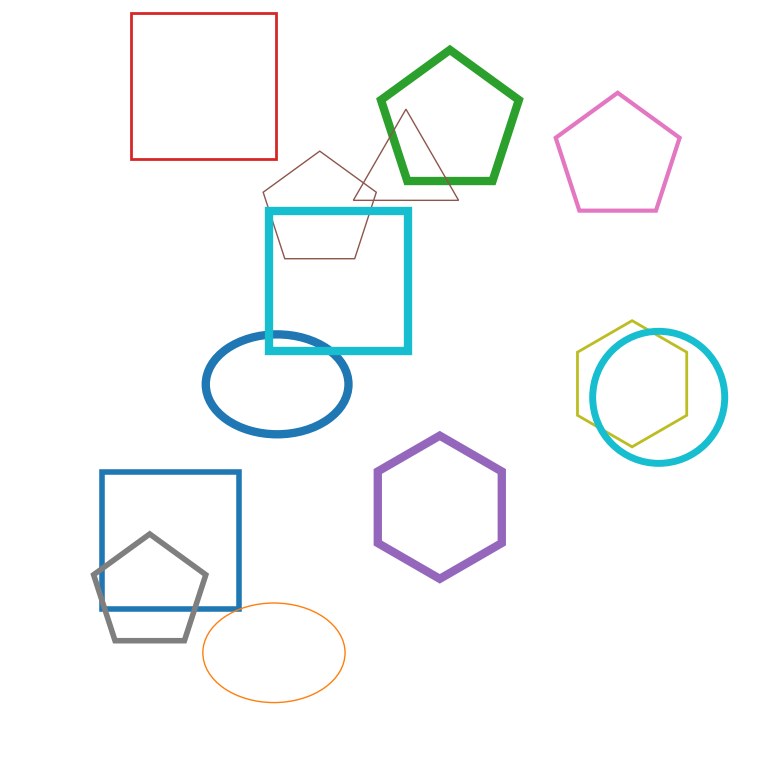[{"shape": "square", "thickness": 2, "radius": 0.44, "center": [0.221, 0.298]}, {"shape": "oval", "thickness": 3, "radius": 0.46, "center": [0.36, 0.501]}, {"shape": "oval", "thickness": 0.5, "radius": 0.46, "center": [0.356, 0.152]}, {"shape": "pentagon", "thickness": 3, "radius": 0.47, "center": [0.584, 0.841]}, {"shape": "square", "thickness": 1, "radius": 0.47, "center": [0.264, 0.888]}, {"shape": "hexagon", "thickness": 3, "radius": 0.46, "center": [0.571, 0.341]}, {"shape": "pentagon", "thickness": 0.5, "radius": 0.39, "center": [0.415, 0.726]}, {"shape": "triangle", "thickness": 0.5, "radius": 0.39, "center": [0.527, 0.779]}, {"shape": "pentagon", "thickness": 1.5, "radius": 0.42, "center": [0.802, 0.795]}, {"shape": "pentagon", "thickness": 2, "radius": 0.38, "center": [0.194, 0.23]}, {"shape": "hexagon", "thickness": 1, "radius": 0.41, "center": [0.821, 0.502]}, {"shape": "circle", "thickness": 2.5, "radius": 0.43, "center": [0.855, 0.484]}, {"shape": "square", "thickness": 3, "radius": 0.45, "center": [0.44, 0.635]}]